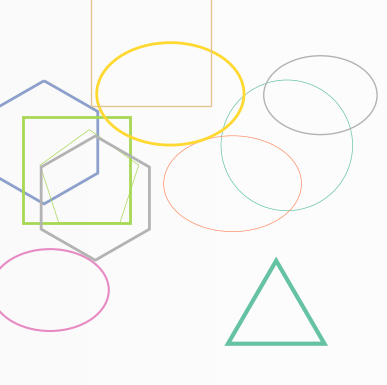[{"shape": "circle", "thickness": 0.5, "radius": 0.85, "center": [0.74, 0.622]}, {"shape": "triangle", "thickness": 3, "radius": 0.72, "center": [0.713, 0.179]}, {"shape": "oval", "thickness": 0.5, "radius": 0.89, "center": [0.6, 0.523]}, {"shape": "hexagon", "thickness": 2, "radius": 0.8, "center": [0.114, 0.63]}, {"shape": "oval", "thickness": 1.5, "radius": 0.76, "center": [0.129, 0.247]}, {"shape": "pentagon", "thickness": 0.5, "radius": 0.67, "center": [0.231, 0.529]}, {"shape": "square", "thickness": 2, "radius": 0.69, "center": [0.197, 0.559]}, {"shape": "oval", "thickness": 2, "radius": 0.95, "center": [0.44, 0.756]}, {"shape": "square", "thickness": 1, "radius": 0.78, "center": [0.39, 0.881]}, {"shape": "oval", "thickness": 1, "radius": 0.73, "center": [0.827, 0.753]}, {"shape": "hexagon", "thickness": 2, "radius": 0.81, "center": [0.246, 0.485]}]